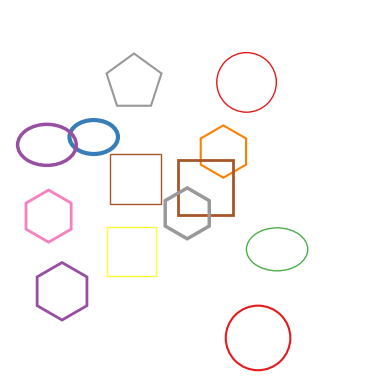[{"shape": "circle", "thickness": 1, "radius": 0.39, "center": [0.64, 0.786]}, {"shape": "circle", "thickness": 1.5, "radius": 0.42, "center": [0.67, 0.122]}, {"shape": "oval", "thickness": 3, "radius": 0.31, "center": [0.243, 0.644]}, {"shape": "oval", "thickness": 1, "radius": 0.4, "center": [0.72, 0.352]}, {"shape": "oval", "thickness": 2.5, "radius": 0.38, "center": [0.122, 0.624]}, {"shape": "hexagon", "thickness": 2, "radius": 0.37, "center": [0.161, 0.243]}, {"shape": "hexagon", "thickness": 1.5, "radius": 0.34, "center": [0.58, 0.606]}, {"shape": "square", "thickness": 1, "radius": 0.32, "center": [0.341, 0.347]}, {"shape": "square", "thickness": 1, "radius": 0.33, "center": [0.352, 0.535]}, {"shape": "square", "thickness": 2, "radius": 0.35, "center": [0.533, 0.513]}, {"shape": "hexagon", "thickness": 2, "radius": 0.34, "center": [0.126, 0.439]}, {"shape": "pentagon", "thickness": 1.5, "radius": 0.38, "center": [0.348, 0.786]}, {"shape": "hexagon", "thickness": 2.5, "radius": 0.33, "center": [0.486, 0.446]}]